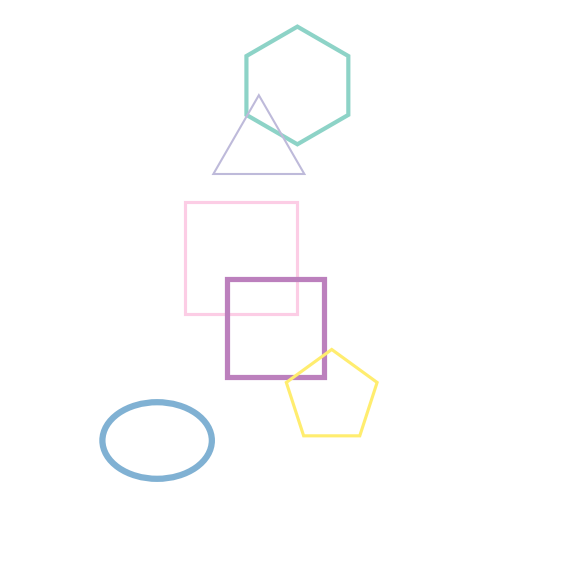[{"shape": "hexagon", "thickness": 2, "radius": 0.51, "center": [0.515, 0.851]}, {"shape": "triangle", "thickness": 1, "radius": 0.45, "center": [0.448, 0.743]}, {"shape": "oval", "thickness": 3, "radius": 0.47, "center": [0.272, 0.236]}, {"shape": "square", "thickness": 1.5, "radius": 0.48, "center": [0.417, 0.553]}, {"shape": "square", "thickness": 2.5, "radius": 0.42, "center": [0.477, 0.431]}, {"shape": "pentagon", "thickness": 1.5, "radius": 0.41, "center": [0.574, 0.311]}]